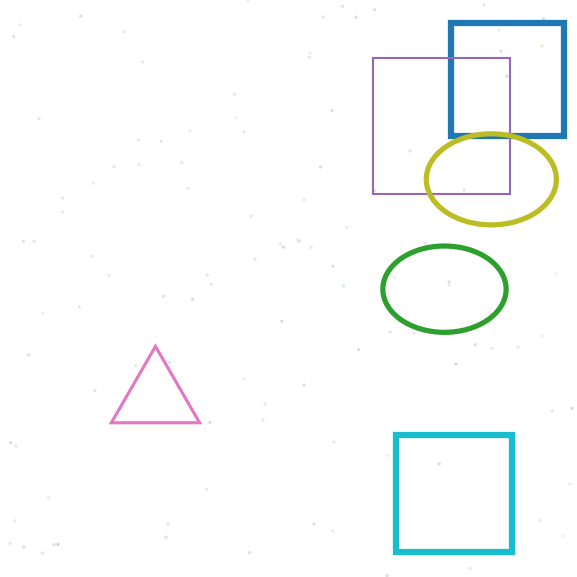[{"shape": "square", "thickness": 3, "radius": 0.49, "center": [0.879, 0.862]}, {"shape": "oval", "thickness": 2.5, "radius": 0.53, "center": [0.77, 0.498]}, {"shape": "square", "thickness": 1, "radius": 0.59, "center": [0.765, 0.781]}, {"shape": "triangle", "thickness": 1.5, "radius": 0.44, "center": [0.269, 0.311]}, {"shape": "oval", "thickness": 2.5, "radius": 0.56, "center": [0.851, 0.689]}, {"shape": "square", "thickness": 3, "radius": 0.51, "center": [0.786, 0.145]}]